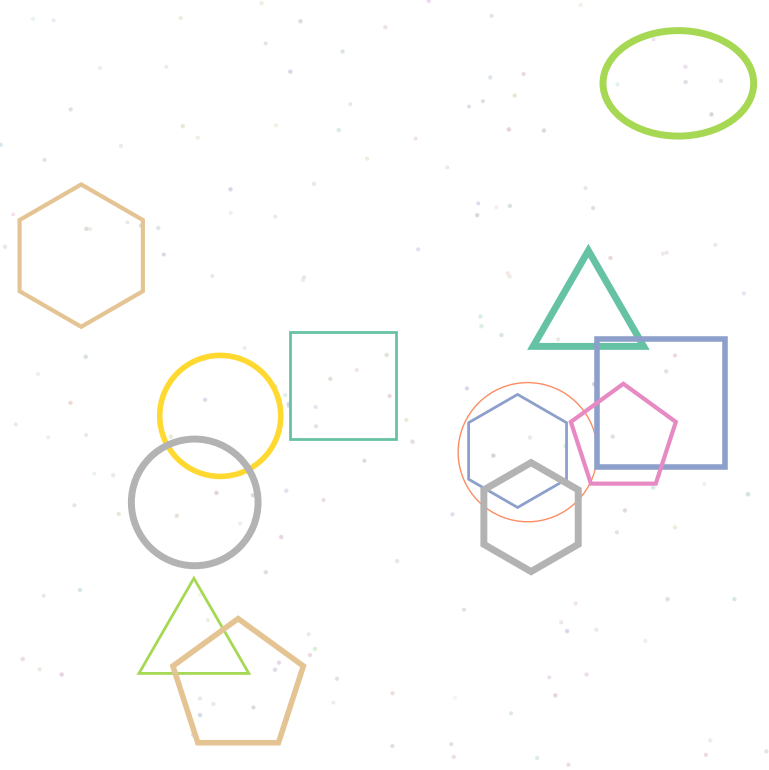[{"shape": "triangle", "thickness": 2.5, "radius": 0.41, "center": [0.764, 0.592]}, {"shape": "square", "thickness": 1, "radius": 0.35, "center": [0.446, 0.499]}, {"shape": "circle", "thickness": 0.5, "radius": 0.45, "center": [0.685, 0.413]}, {"shape": "square", "thickness": 2, "radius": 0.41, "center": [0.858, 0.477]}, {"shape": "hexagon", "thickness": 1, "radius": 0.37, "center": [0.672, 0.414]}, {"shape": "pentagon", "thickness": 1.5, "radius": 0.36, "center": [0.81, 0.43]}, {"shape": "oval", "thickness": 2.5, "radius": 0.49, "center": [0.881, 0.892]}, {"shape": "triangle", "thickness": 1, "radius": 0.41, "center": [0.252, 0.167]}, {"shape": "circle", "thickness": 2, "radius": 0.39, "center": [0.286, 0.46]}, {"shape": "hexagon", "thickness": 1.5, "radius": 0.46, "center": [0.105, 0.668]}, {"shape": "pentagon", "thickness": 2, "radius": 0.45, "center": [0.309, 0.107]}, {"shape": "hexagon", "thickness": 2.5, "radius": 0.35, "center": [0.69, 0.328]}, {"shape": "circle", "thickness": 2.5, "radius": 0.41, "center": [0.253, 0.348]}]